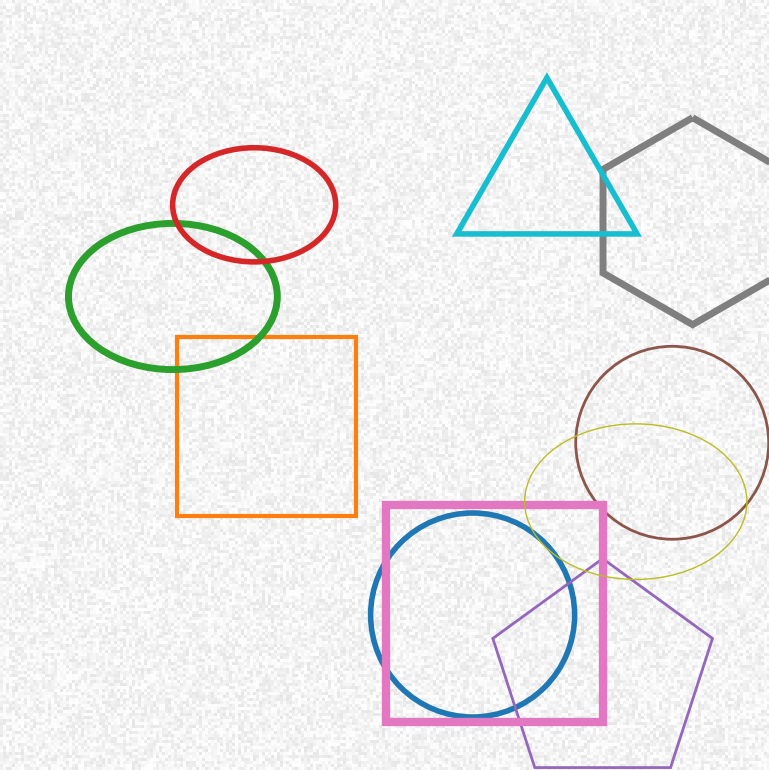[{"shape": "circle", "thickness": 2, "radius": 0.66, "center": [0.614, 0.201]}, {"shape": "square", "thickness": 1.5, "radius": 0.58, "center": [0.346, 0.447]}, {"shape": "oval", "thickness": 2.5, "radius": 0.68, "center": [0.225, 0.615]}, {"shape": "oval", "thickness": 2, "radius": 0.53, "center": [0.33, 0.734]}, {"shape": "pentagon", "thickness": 1, "radius": 0.75, "center": [0.783, 0.124]}, {"shape": "circle", "thickness": 1, "radius": 0.63, "center": [0.873, 0.425]}, {"shape": "square", "thickness": 3, "radius": 0.7, "center": [0.643, 0.203]}, {"shape": "hexagon", "thickness": 2.5, "radius": 0.67, "center": [0.9, 0.713]}, {"shape": "oval", "thickness": 0.5, "radius": 0.72, "center": [0.826, 0.348]}, {"shape": "triangle", "thickness": 2, "radius": 0.68, "center": [0.71, 0.764]}]